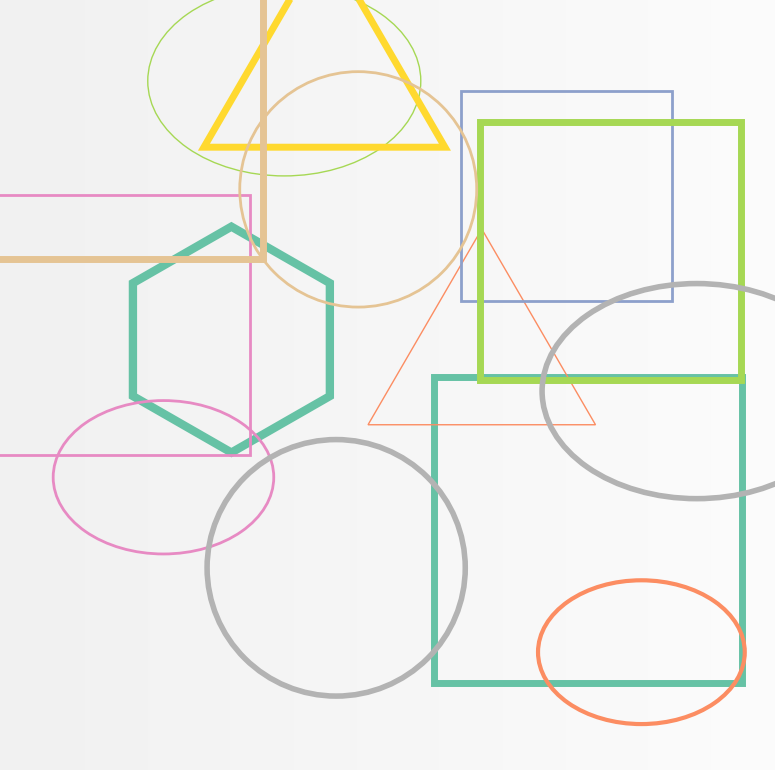[{"shape": "hexagon", "thickness": 3, "radius": 0.73, "center": [0.299, 0.559]}, {"shape": "square", "thickness": 2.5, "radius": 0.99, "center": [0.758, 0.312]}, {"shape": "oval", "thickness": 1.5, "radius": 0.67, "center": [0.828, 0.153]}, {"shape": "triangle", "thickness": 0.5, "radius": 0.85, "center": [0.622, 0.533]}, {"shape": "square", "thickness": 1, "radius": 0.68, "center": [0.731, 0.745]}, {"shape": "square", "thickness": 1, "radius": 0.84, "center": [0.154, 0.578]}, {"shape": "oval", "thickness": 1, "radius": 0.71, "center": [0.211, 0.38]}, {"shape": "oval", "thickness": 0.5, "radius": 0.88, "center": [0.367, 0.895]}, {"shape": "square", "thickness": 2.5, "radius": 0.84, "center": [0.788, 0.674]}, {"shape": "triangle", "thickness": 2.5, "radius": 0.9, "center": [0.419, 0.899]}, {"shape": "square", "thickness": 2.5, "radius": 0.94, "center": [0.151, 0.852]}, {"shape": "circle", "thickness": 1, "radius": 0.76, "center": [0.462, 0.754]}, {"shape": "oval", "thickness": 2, "radius": 1.0, "center": [0.899, 0.492]}, {"shape": "circle", "thickness": 2, "radius": 0.83, "center": [0.434, 0.263]}]